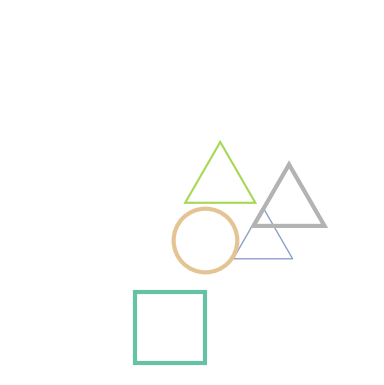[{"shape": "square", "thickness": 3, "radius": 0.46, "center": [0.442, 0.15]}, {"shape": "triangle", "thickness": 1, "radius": 0.45, "center": [0.683, 0.372]}, {"shape": "triangle", "thickness": 1.5, "radius": 0.53, "center": [0.572, 0.526]}, {"shape": "circle", "thickness": 3, "radius": 0.41, "center": [0.534, 0.375]}, {"shape": "triangle", "thickness": 3, "radius": 0.53, "center": [0.751, 0.466]}]